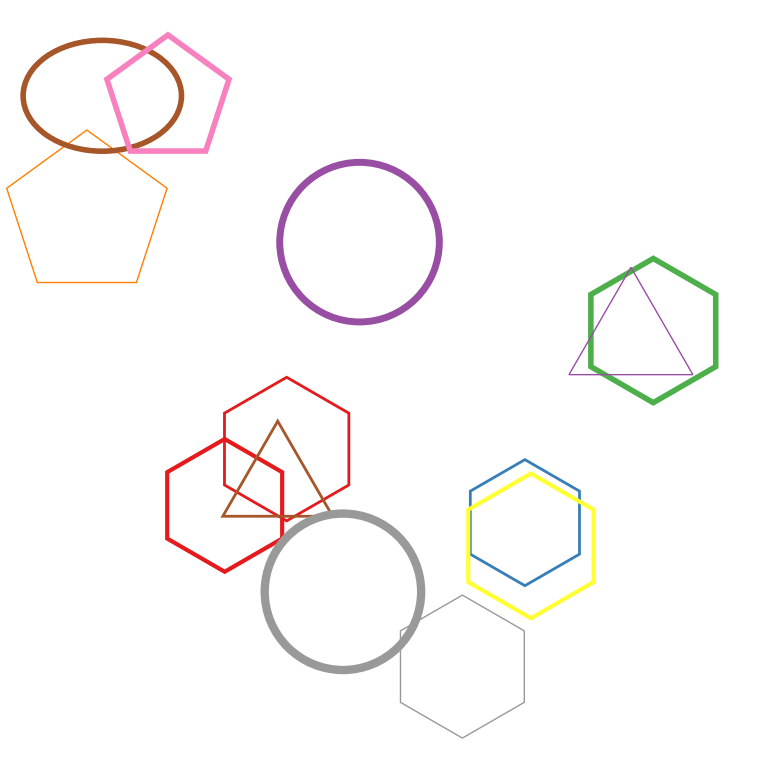[{"shape": "hexagon", "thickness": 1.5, "radius": 0.43, "center": [0.292, 0.344]}, {"shape": "hexagon", "thickness": 1, "radius": 0.47, "center": [0.372, 0.417]}, {"shape": "hexagon", "thickness": 1, "radius": 0.41, "center": [0.682, 0.321]}, {"shape": "hexagon", "thickness": 2, "radius": 0.47, "center": [0.848, 0.571]}, {"shape": "circle", "thickness": 2.5, "radius": 0.52, "center": [0.467, 0.686]}, {"shape": "triangle", "thickness": 0.5, "radius": 0.46, "center": [0.819, 0.56]}, {"shape": "pentagon", "thickness": 0.5, "radius": 0.55, "center": [0.113, 0.722]}, {"shape": "hexagon", "thickness": 1.5, "radius": 0.47, "center": [0.69, 0.291]}, {"shape": "triangle", "thickness": 1, "radius": 0.41, "center": [0.361, 0.371]}, {"shape": "oval", "thickness": 2, "radius": 0.51, "center": [0.133, 0.876]}, {"shape": "pentagon", "thickness": 2, "radius": 0.42, "center": [0.218, 0.871]}, {"shape": "circle", "thickness": 3, "radius": 0.51, "center": [0.445, 0.231]}, {"shape": "hexagon", "thickness": 0.5, "radius": 0.46, "center": [0.601, 0.134]}]